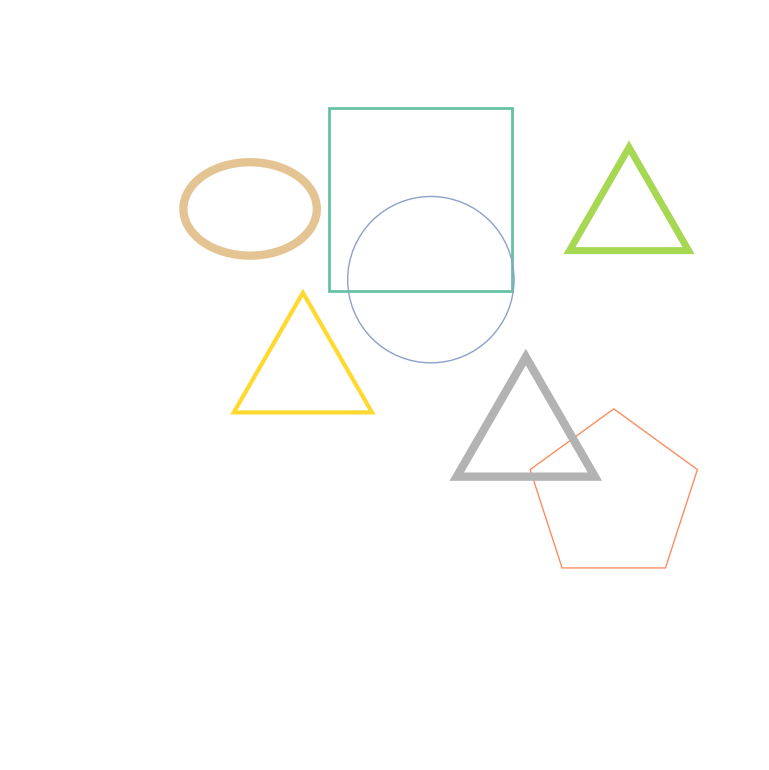[{"shape": "square", "thickness": 1, "radius": 0.59, "center": [0.547, 0.741]}, {"shape": "pentagon", "thickness": 0.5, "radius": 0.57, "center": [0.797, 0.355]}, {"shape": "circle", "thickness": 0.5, "radius": 0.54, "center": [0.56, 0.637]}, {"shape": "triangle", "thickness": 2.5, "radius": 0.45, "center": [0.817, 0.719]}, {"shape": "triangle", "thickness": 1.5, "radius": 0.52, "center": [0.393, 0.516]}, {"shape": "oval", "thickness": 3, "radius": 0.43, "center": [0.325, 0.729]}, {"shape": "triangle", "thickness": 3, "radius": 0.52, "center": [0.683, 0.433]}]